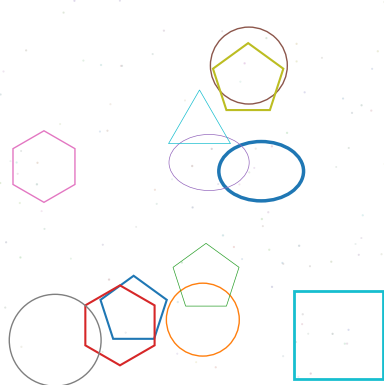[{"shape": "pentagon", "thickness": 1.5, "radius": 0.45, "center": [0.347, 0.193]}, {"shape": "oval", "thickness": 2.5, "radius": 0.55, "center": [0.678, 0.555]}, {"shape": "circle", "thickness": 1, "radius": 0.47, "center": [0.527, 0.17]}, {"shape": "pentagon", "thickness": 0.5, "radius": 0.45, "center": [0.535, 0.278]}, {"shape": "hexagon", "thickness": 1.5, "radius": 0.52, "center": [0.312, 0.155]}, {"shape": "oval", "thickness": 0.5, "radius": 0.52, "center": [0.543, 0.578]}, {"shape": "circle", "thickness": 1, "radius": 0.5, "center": [0.646, 0.83]}, {"shape": "hexagon", "thickness": 1, "radius": 0.46, "center": [0.114, 0.567]}, {"shape": "circle", "thickness": 1, "radius": 0.6, "center": [0.143, 0.116]}, {"shape": "pentagon", "thickness": 1.5, "radius": 0.48, "center": [0.645, 0.792]}, {"shape": "square", "thickness": 2, "radius": 0.57, "center": [0.879, 0.13]}, {"shape": "triangle", "thickness": 0.5, "radius": 0.46, "center": [0.518, 0.673]}]